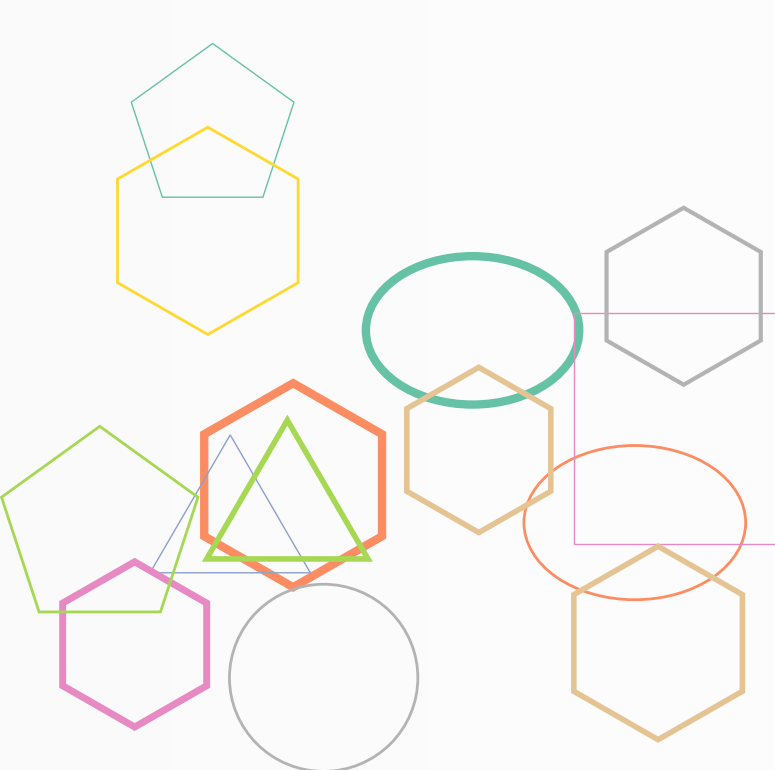[{"shape": "pentagon", "thickness": 0.5, "radius": 0.55, "center": [0.274, 0.833]}, {"shape": "oval", "thickness": 3, "radius": 0.69, "center": [0.61, 0.571]}, {"shape": "oval", "thickness": 1, "radius": 0.72, "center": [0.819, 0.321]}, {"shape": "hexagon", "thickness": 3, "radius": 0.66, "center": [0.378, 0.37]}, {"shape": "triangle", "thickness": 0.5, "radius": 0.6, "center": [0.297, 0.316]}, {"shape": "square", "thickness": 0.5, "radius": 0.75, "center": [0.89, 0.443]}, {"shape": "hexagon", "thickness": 2.5, "radius": 0.54, "center": [0.174, 0.163]}, {"shape": "triangle", "thickness": 2, "radius": 0.6, "center": [0.371, 0.334]}, {"shape": "pentagon", "thickness": 1, "radius": 0.67, "center": [0.129, 0.313]}, {"shape": "hexagon", "thickness": 1, "radius": 0.67, "center": [0.268, 0.7]}, {"shape": "hexagon", "thickness": 2, "radius": 0.63, "center": [0.849, 0.165]}, {"shape": "hexagon", "thickness": 2, "radius": 0.54, "center": [0.618, 0.416]}, {"shape": "circle", "thickness": 1, "radius": 0.61, "center": [0.418, 0.12]}, {"shape": "hexagon", "thickness": 1.5, "radius": 0.57, "center": [0.882, 0.615]}]